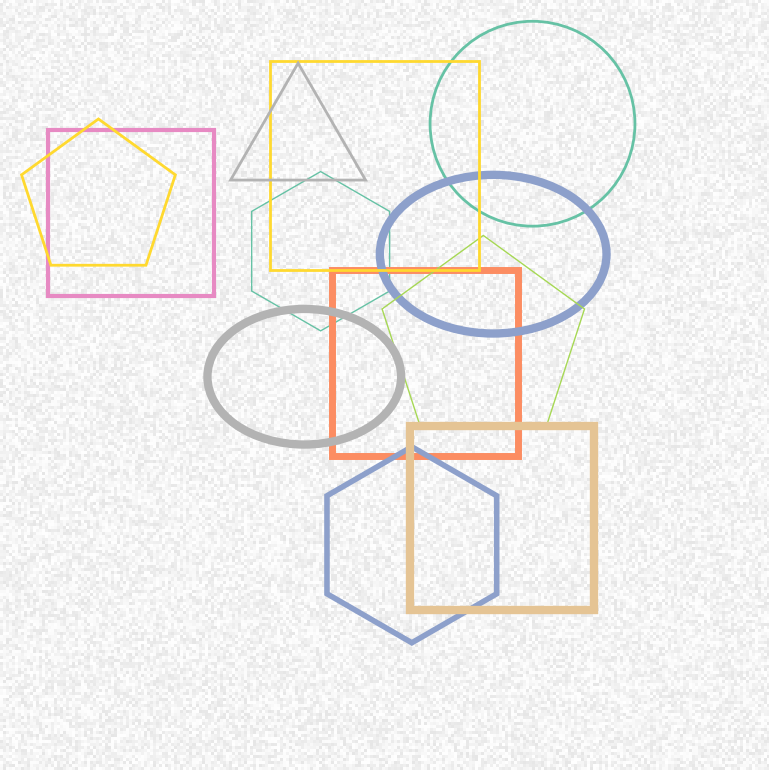[{"shape": "circle", "thickness": 1, "radius": 0.67, "center": [0.692, 0.839]}, {"shape": "hexagon", "thickness": 0.5, "radius": 0.52, "center": [0.416, 0.674]}, {"shape": "square", "thickness": 2.5, "radius": 0.6, "center": [0.552, 0.529]}, {"shape": "oval", "thickness": 3, "radius": 0.74, "center": [0.641, 0.67]}, {"shape": "hexagon", "thickness": 2, "radius": 0.64, "center": [0.535, 0.293]}, {"shape": "square", "thickness": 1.5, "radius": 0.54, "center": [0.17, 0.723]}, {"shape": "pentagon", "thickness": 0.5, "radius": 0.69, "center": [0.628, 0.556]}, {"shape": "square", "thickness": 1, "radius": 0.68, "center": [0.486, 0.784]}, {"shape": "pentagon", "thickness": 1, "radius": 0.53, "center": [0.128, 0.74]}, {"shape": "square", "thickness": 3, "radius": 0.6, "center": [0.652, 0.327]}, {"shape": "oval", "thickness": 3, "radius": 0.63, "center": [0.395, 0.511]}, {"shape": "triangle", "thickness": 1, "radius": 0.51, "center": [0.387, 0.817]}]